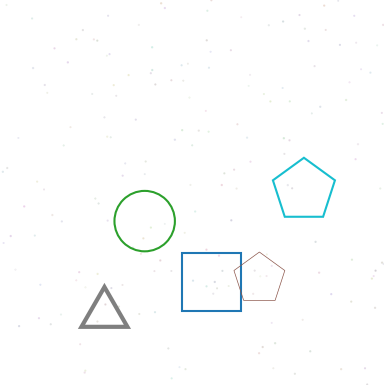[{"shape": "square", "thickness": 1.5, "radius": 0.38, "center": [0.549, 0.268]}, {"shape": "circle", "thickness": 1.5, "radius": 0.39, "center": [0.376, 0.426]}, {"shape": "pentagon", "thickness": 0.5, "radius": 0.35, "center": [0.674, 0.276]}, {"shape": "triangle", "thickness": 3, "radius": 0.34, "center": [0.271, 0.186]}, {"shape": "pentagon", "thickness": 1.5, "radius": 0.42, "center": [0.789, 0.505]}]